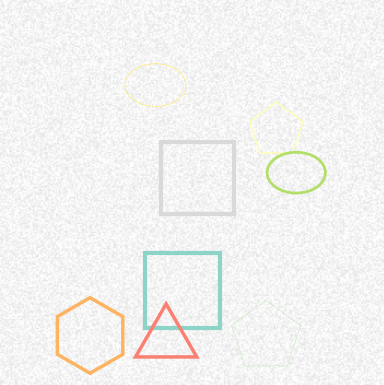[{"shape": "square", "thickness": 3, "radius": 0.49, "center": [0.473, 0.246]}, {"shape": "pentagon", "thickness": 1, "radius": 0.36, "center": [0.717, 0.662]}, {"shape": "triangle", "thickness": 2.5, "radius": 0.46, "center": [0.432, 0.119]}, {"shape": "hexagon", "thickness": 2.5, "radius": 0.49, "center": [0.234, 0.129]}, {"shape": "oval", "thickness": 2, "radius": 0.38, "center": [0.769, 0.552]}, {"shape": "square", "thickness": 3, "radius": 0.47, "center": [0.512, 0.538]}, {"shape": "pentagon", "thickness": 0.5, "radius": 0.47, "center": [0.691, 0.126]}, {"shape": "oval", "thickness": 0.5, "radius": 0.4, "center": [0.404, 0.779]}]